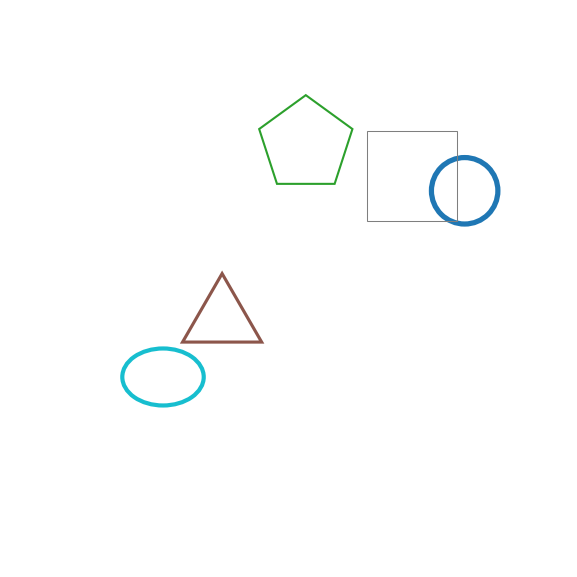[{"shape": "circle", "thickness": 2.5, "radius": 0.29, "center": [0.805, 0.669]}, {"shape": "pentagon", "thickness": 1, "radius": 0.42, "center": [0.53, 0.749]}, {"shape": "triangle", "thickness": 1.5, "radius": 0.4, "center": [0.385, 0.446]}, {"shape": "square", "thickness": 0.5, "radius": 0.39, "center": [0.714, 0.694]}, {"shape": "oval", "thickness": 2, "radius": 0.35, "center": [0.282, 0.346]}]